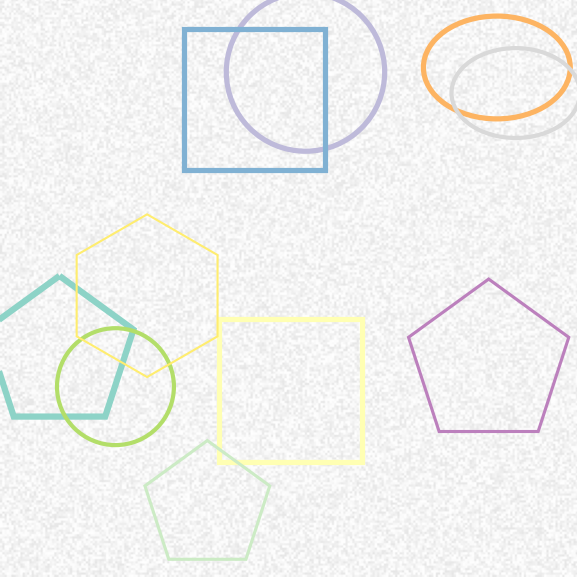[{"shape": "pentagon", "thickness": 3, "radius": 0.67, "center": [0.103, 0.387]}, {"shape": "square", "thickness": 2.5, "radius": 0.62, "center": [0.504, 0.323]}, {"shape": "circle", "thickness": 2.5, "radius": 0.69, "center": [0.529, 0.874]}, {"shape": "square", "thickness": 2.5, "radius": 0.61, "center": [0.44, 0.826]}, {"shape": "oval", "thickness": 2.5, "radius": 0.64, "center": [0.86, 0.882]}, {"shape": "circle", "thickness": 2, "radius": 0.51, "center": [0.2, 0.33]}, {"shape": "oval", "thickness": 2, "radius": 0.56, "center": [0.893, 0.838]}, {"shape": "pentagon", "thickness": 1.5, "radius": 0.73, "center": [0.846, 0.37]}, {"shape": "pentagon", "thickness": 1.5, "radius": 0.57, "center": [0.359, 0.123]}, {"shape": "hexagon", "thickness": 1, "radius": 0.7, "center": [0.255, 0.487]}]